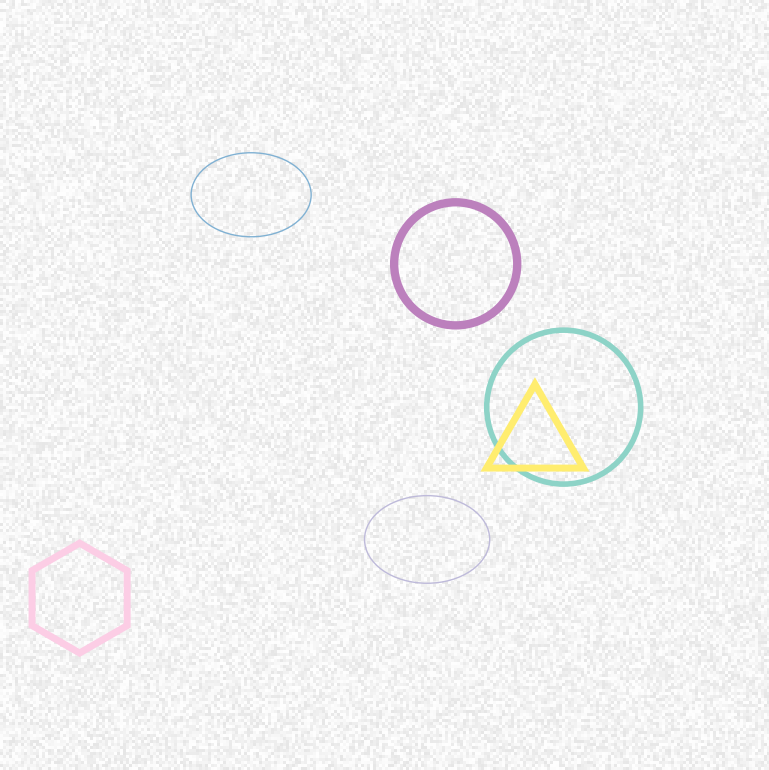[{"shape": "circle", "thickness": 2, "radius": 0.5, "center": [0.732, 0.471]}, {"shape": "oval", "thickness": 0.5, "radius": 0.41, "center": [0.555, 0.299]}, {"shape": "oval", "thickness": 0.5, "radius": 0.39, "center": [0.326, 0.747]}, {"shape": "hexagon", "thickness": 2.5, "radius": 0.36, "center": [0.103, 0.223]}, {"shape": "circle", "thickness": 3, "radius": 0.4, "center": [0.592, 0.657]}, {"shape": "triangle", "thickness": 2.5, "radius": 0.36, "center": [0.695, 0.428]}]